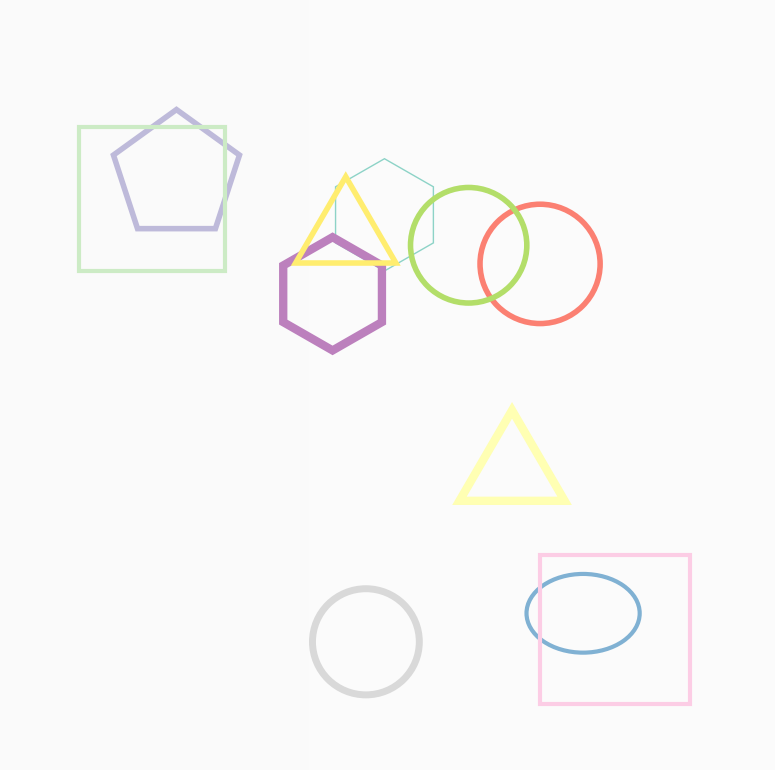[{"shape": "hexagon", "thickness": 0.5, "radius": 0.36, "center": [0.496, 0.721]}, {"shape": "triangle", "thickness": 3, "radius": 0.39, "center": [0.661, 0.389]}, {"shape": "pentagon", "thickness": 2, "radius": 0.43, "center": [0.228, 0.772]}, {"shape": "circle", "thickness": 2, "radius": 0.39, "center": [0.697, 0.657]}, {"shape": "oval", "thickness": 1.5, "radius": 0.37, "center": [0.752, 0.204]}, {"shape": "circle", "thickness": 2, "radius": 0.38, "center": [0.605, 0.681]}, {"shape": "square", "thickness": 1.5, "radius": 0.48, "center": [0.794, 0.182]}, {"shape": "circle", "thickness": 2.5, "radius": 0.34, "center": [0.472, 0.166]}, {"shape": "hexagon", "thickness": 3, "radius": 0.37, "center": [0.429, 0.618]}, {"shape": "square", "thickness": 1.5, "radius": 0.47, "center": [0.196, 0.742]}, {"shape": "triangle", "thickness": 2, "radius": 0.37, "center": [0.446, 0.696]}]